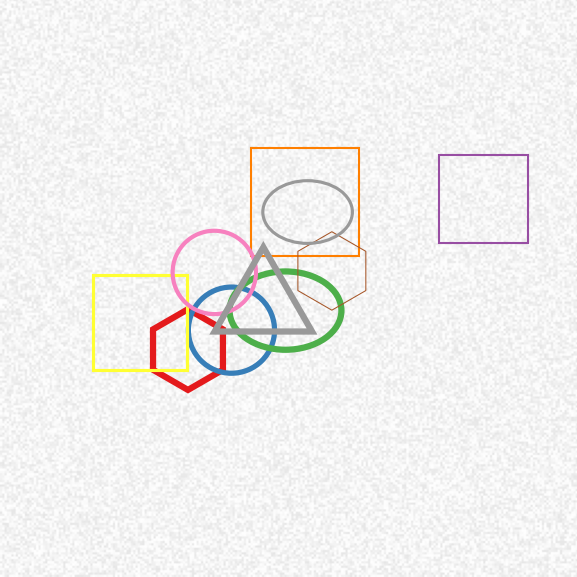[{"shape": "hexagon", "thickness": 3, "radius": 0.35, "center": [0.326, 0.394]}, {"shape": "circle", "thickness": 2.5, "radius": 0.37, "center": [0.401, 0.427]}, {"shape": "oval", "thickness": 3, "radius": 0.48, "center": [0.494, 0.461]}, {"shape": "square", "thickness": 1, "radius": 0.38, "center": [0.838, 0.655]}, {"shape": "square", "thickness": 1, "radius": 0.47, "center": [0.528, 0.649]}, {"shape": "square", "thickness": 1.5, "radius": 0.41, "center": [0.242, 0.441]}, {"shape": "hexagon", "thickness": 0.5, "radius": 0.34, "center": [0.575, 0.53]}, {"shape": "circle", "thickness": 2, "radius": 0.36, "center": [0.371, 0.527]}, {"shape": "oval", "thickness": 1.5, "radius": 0.39, "center": [0.533, 0.632]}, {"shape": "triangle", "thickness": 3, "radius": 0.49, "center": [0.456, 0.474]}]